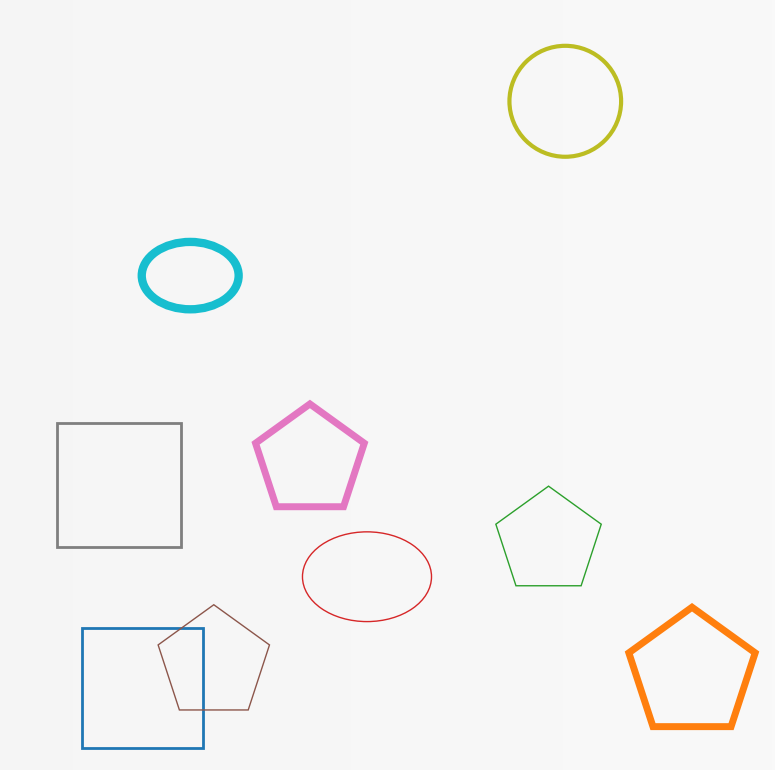[{"shape": "square", "thickness": 1, "radius": 0.39, "center": [0.184, 0.106]}, {"shape": "pentagon", "thickness": 2.5, "radius": 0.43, "center": [0.893, 0.126]}, {"shape": "pentagon", "thickness": 0.5, "radius": 0.36, "center": [0.708, 0.297]}, {"shape": "oval", "thickness": 0.5, "radius": 0.42, "center": [0.474, 0.251]}, {"shape": "pentagon", "thickness": 0.5, "radius": 0.38, "center": [0.276, 0.139]}, {"shape": "pentagon", "thickness": 2.5, "radius": 0.37, "center": [0.4, 0.402]}, {"shape": "square", "thickness": 1, "radius": 0.4, "center": [0.153, 0.37]}, {"shape": "circle", "thickness": 1.5, "radius": 0.36, "center": [0.729, 0.868]}, {"shape": "oval", "thickness": 3, "radius": 0.31, "center": [0.245, 0.642]}]